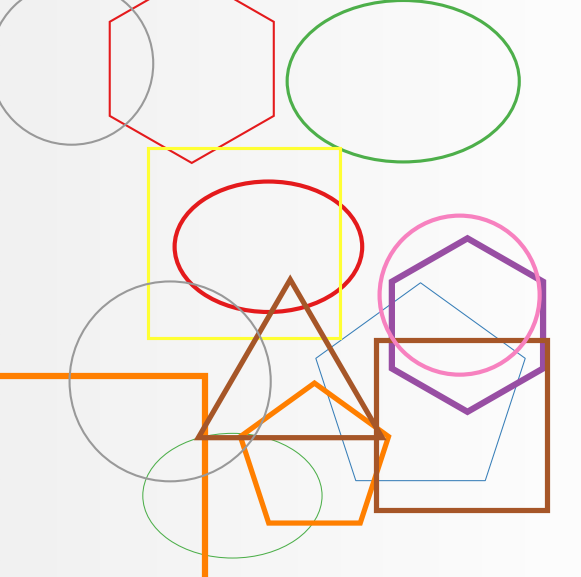[{"shape": "hexagon", "thickness": 1, "radius": 0.81, "center": [0.33, 0.88]}, {"shape": "oval", "thickness": 2, "radius": 0.81, "center": [0.462, 0.572]}, {"shape": "pentagon", "thickness": 0.5, "radius": 0.95, "center": [0.723, 0.32]}, {"shape": "oval", "thickness": 0.5, "radius": 0.77, "center": [0.4, 0.141]}, {"shape": "oval", "thickness": 1.5, "radius": 1.0, "center": [0.694, 0.859]}, {"shape": "hexagon", "thickness": 3, "radius": 0.75, "center": [0.804, 0.436]}, {"shape": "pentagon", "thickness": 2.5, "radius": 0.67, "center": [0.541, 0.202]}, {"shape": "square", "thickness": 3, "radius": 0.91, "center": [0.171, 0.167]}, {"shape": "square", "thickness": 1.5, "radius": 0.82, "center": [0.419, 0.578]}, {"shape": "triangle", "thickness": 2.5, "radius": 0.91, "center": [0.499, 0.333]}, {"shape": "square", "thickness": 2.5, "radius": 0.74, "center": [0.793, 0.263]}, {"shape": "circle", "thickness": 2, "radius": 0.69, "center": [0.791, 0.488]}, {"shape": "circle", "thickness": 1, "radius": 0.7, "center": [0.123, 0.889]}, {"shape": "circle", "thickness": 1, "radius": 0.87, "center": [0.293, 0.339]}]